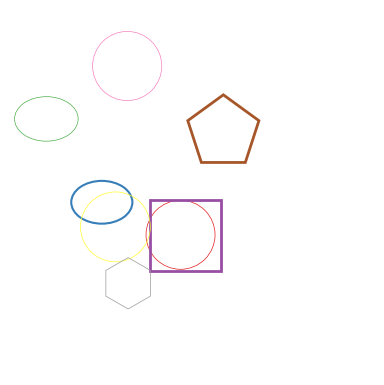[{"shape": "circle", "thickness": 0.5, "radius": 0.45, "center": [0.469, 0.39]}, {"shape": "oval", "thickness": 1.5, "radius": 0.4, "center": [0.264, 0.475]}, {"shape": "oval", "thickness": 0.5, "radius": 0.41, "center": [0.12, 0.691]}, {"shape": "square", "thickness": 2, "radius": 0.46, "center": [0.482, 0.387]}, {"shape": "circle", "thickness": 0.5, "radius": 0.45, "center": [0.3, 0.411]}, {"shape": "pentagon", "thickness": 2, "radius": 0.49, "center": [0.58, 0.657]}, {"shape": "circle", "thickness": 0.5, "radius": 0.45, "center": [0.33, 0.829]}, {"shape": "hexagon", "thickness": 0.5, "radius": 0.33, "center": [0.333, 0.264]}]